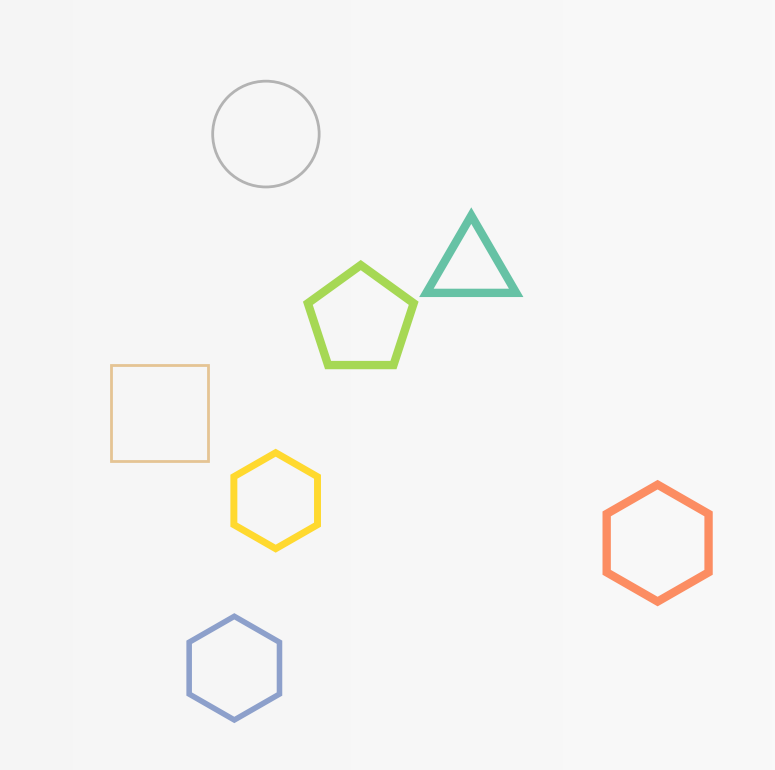[{"shape": "triangle", "thickness": 3, "radius": 0.33, "center": [0.608, 0.653]}, {"shape": "hexagon", "thickness": 3, "radius": 0.38, "center": [0.849, 0.295]}, {"shape": "hexagon", "thickness": 2, "radius": 0.34, "center": [0.302, 0.132]}, {"shape": "pentagon", "thickness": 3, "radius": 0.36, "center": [0.466, 0.584]}, {"shape": "hexagon", "thickness": 2.5, "radius": 0.31, "center": [0.356, 0.35]}, {"shape": "square", "thickness": 1, "radius": 0.31, "center": [0.206, 0.463]}, {"shape": "circle", "thickness": 1, "radius": 0.34, "center": [0.343, 0.826]}]